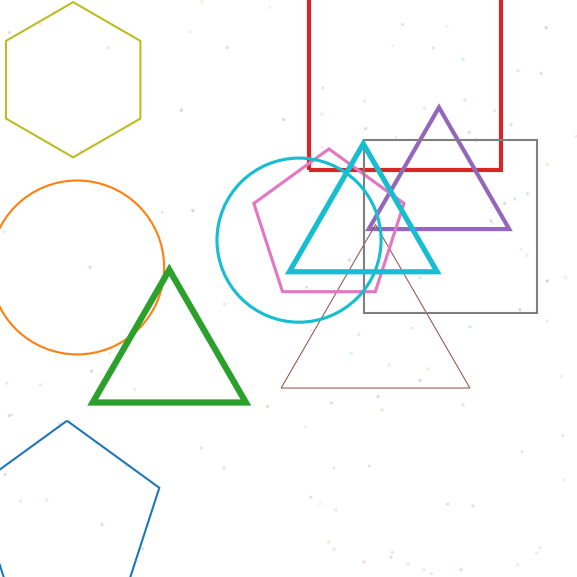[{"shape": "pentagon", "thickness": 1, "radius": 0.84, "center": [0.116, 0.103]}, {"shape": "circle", "thickness": 1, "radius": 0.75, "center": [0.134, 0.536]}, {"shape": "triangle", "thickness": 3, "radius": 0.77, "center": [0.293, 0.379]}, {"shape": "square", "thickness": 2, "radius": 0.83, "center": [0.701, 0.871]}, {"shape": "triangle", "thickness": 2, "radius": 0.7, "center": [0.76, 0.673]}, {"shape": "triangle", "thickness": 0.5, "radius": 0.94, "center": [0.65, 0.422]}, {"shape": "pentagon", "thickness": 1.5, "radius": 0.68, "center": [0.57, 0.605]}, {"shape": "square", "thickness": 1, "radius": 0.75, "center": [0.78, 0.606]}, {"shape": "hexagon", "thickness": 1, "radius": 0.67, "center": [0.127, 0.861]}, {"shape": "triangle", "thickness": 2.5, "radius": 0.74, "center": [0.629, 0.602]}, {"shape": "circle", "thickness": 1.5, "radius": 0.71, "center": [0.518, 0.583]}]